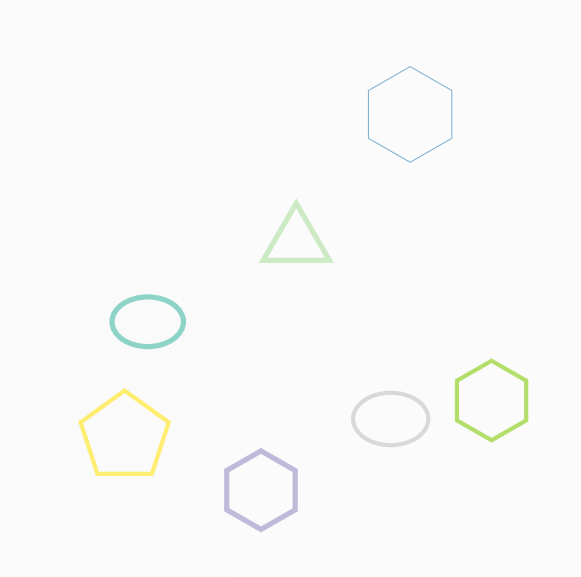[{"shape": "oval", "thickness": 2.5, "radius": 0.31, "center": [0.254, 0.442]}, {"shape": "hexagon", "thickness": 2.5, "radius": 0.34, "center": [0.449, 0.15]}, {"shape": "hexagon", "thickness": 0.5, "radius": 0.41, "center": [0.706, 0.801]}, {"shape": "hexagon", "thickness": 2, "radius": 0.34, "center": [0.846, 0.306]}, {"shape": "oval", "thickness": 2, "radius": 0.32, "center": [0.672, 0.274]}, {"shape": "triangle", "thickness": 2.5, "radius": 0.33, "center": [0.51, 0.581]}, {"shape": "pentagon", "thickness": 2, "radius": 0.4, "center": [0.214, 0.243]}]